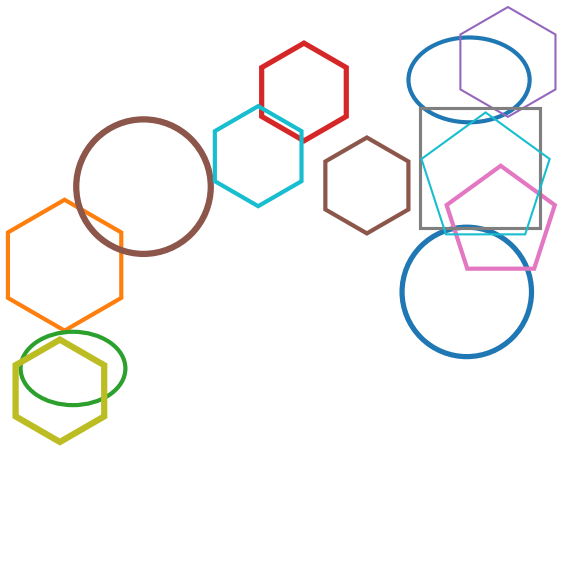[{"shape": "circle", "thickness": 2.5, "radius": 0.56, "center": [0.808, 0.494]}, {"shape": "oval", "thickness": 2, "radius": 0.52, "center": [0.812, 0.861]}, {"shape": "hexagon", "thickness": 2, "radius": 0.57, "center": [0.112, 0.54]}, {"shape": "oval", "thickness": 2, "radius": 0.45, "center": [0.126, 0.361]}, {"shape": "hexagon", "thickness": 2.5, "radius": 0.42, "center": [0.526, 0.84]}, {"shape": "hexagon", "thickness": 1, "radius": 0.48, "center": [0.88, 0.892]}, {"shape": "circle", "thickness": 3, "radius": 0.58, "center": [0.249, 0.676]}, {"shape": "hexagon", "thickness": 2, "radius": 0.42, "center": [0.635, 0.678]}, {"shape": "pentagon", "thickness": 2, "radius": 0.49, "center": [0.867, 0.614]}, {"shape": "square", "thickness": 1.5, "radius": 0.52, "center": [0.831, 0.708]}, {"shape": "hexagon", "thickness": 3, "radius": 0.44, "center": [0.104, 0.322]}, {"shape": "hexagon", "thickness": 2, "radius": 0.43, "center": [0.447, 0.729]}, {"shape": "pentagon", "thickness": 1, "radius": 0.58, "center": [0.841, 0.688]}]